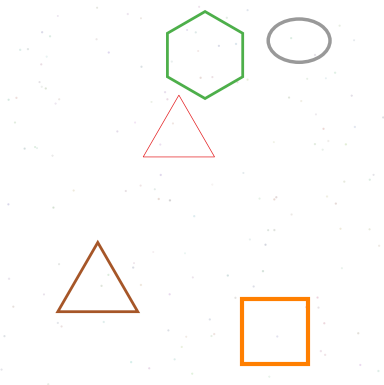[{"shape": "triangle", "thickness": 0.5, "radius": 0.54, "center": [0.465, 0.646]}, {"shape": "hexagon", "thickness": 2, "radius": 0.56, "center": [0.533, 0.857]}, {"shape": "square", "thickness": 3, "radius": 0.43, "center": [0.714, 0.139]}, {"shape": "triangle", "thickness": 2, "radius": 0.6, "center": [0.254, 0.25]}, {"shape": "oval", "thickness": 2.5, "radius": 0.4, "center": [0.777, 0.894]}]